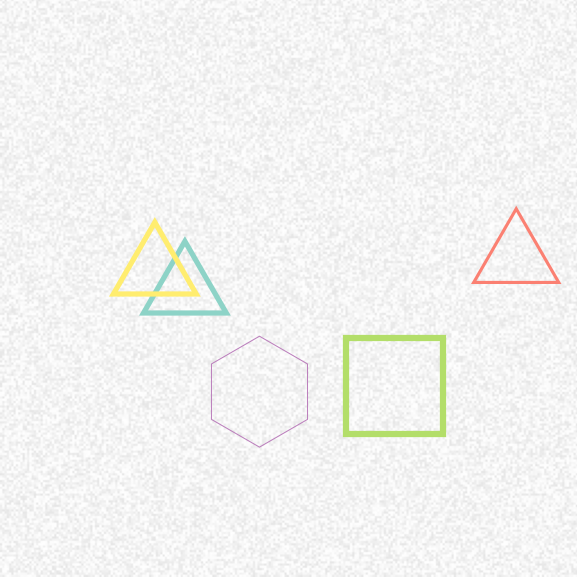[{"shape": "triangle", "thickness": 2.5, "radius": 0.41, "center": [0.32, 0.499]}, {"shape": "triangle", "thickness": 1.5, "radius": 0.42, "center": [0.894, 0.553]}, {"shape": "square", "thickness": 3, "radius": 0.42, "center": [0.683, 0.331]}, {"shape": "hexagon", "thickness": 0.5, "radius": 0.48, "center": [0.449, 0.321]}, {"shape": "triangle", "thickness": 2.5, "radius": 0.41, "center": [0.268, 0.531]}]